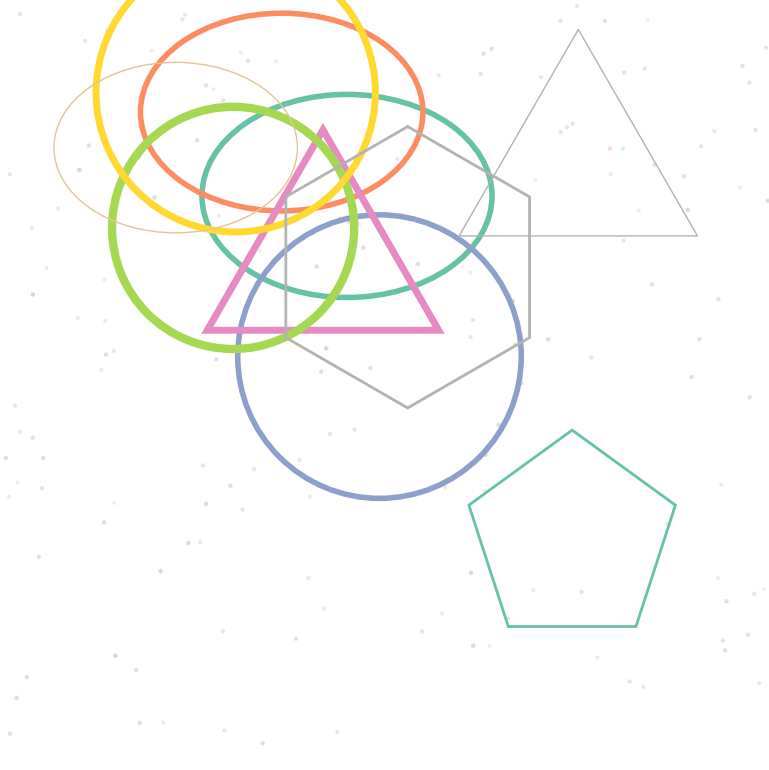[{"shape": "pentagon", "thickness": 1, "radius": 0.71, "center": [0.743, 0.3]}, {"shape": "oval", "thickness": 2, "radius": 0.94, "center": [0.451, 0.746]}, {"shape": "oval", "thickness": 2, "radius": 0.92, "center": [0.366, 0.854]}, {"shape": "circle", "thickness": 2, "radius": 0.92, "center": [0.493, 0.537]}, {"shape": "triangle", "thickness": 2.5, "radius": 0.87, "center": [0.419, 0.658]}, {"shape": "circle", "thickness": 3, "radius": 0.79, "center": [0.303, 0.704]}, {"shape": "circle", "thickness": 2.5, "radius": 0.91, "center": [0.306, 0.88]}, {"shape": "oval", "thickness": 0.5, "radius": 0.79, "center": [0.228, 0.808]}, {"shape": "hexagon", "thickness": 1, "radius": 0.91, "center": [0.529, 0.653]}, {"shape": "triangle", "thickness": 0.5, "radius": 0.89, "center": [0.751, 0.783]}]